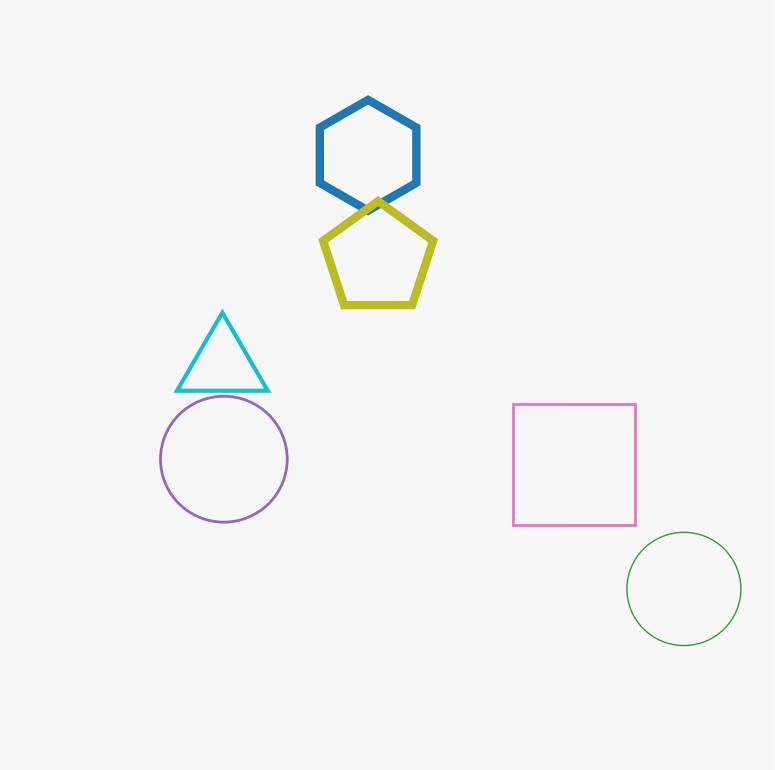[{"shape": "hexagon", "thickness": 3, "radius": 0.36, "center": [0.475, 0.798]}, {"shape": "circle", "thickness": 0.5, "radius": 0.37, "center": [0.882, 0.235]}, {"shape": "circle", "thickness": 1, "radius": 0.41, "center": [0.289, 0.404]}, {"shape": "square", "thickness": 1, "radius": 0.4, "center": [0.741, 0.397]}, {"shape": "pentagon", "thickness": 3, "radius": 0.37, "center": [0.488, 0.664]}, {"shape": "triangle", "thickness": 1.5, "radius": 0.34, "center": [0.287, 0.526]}]